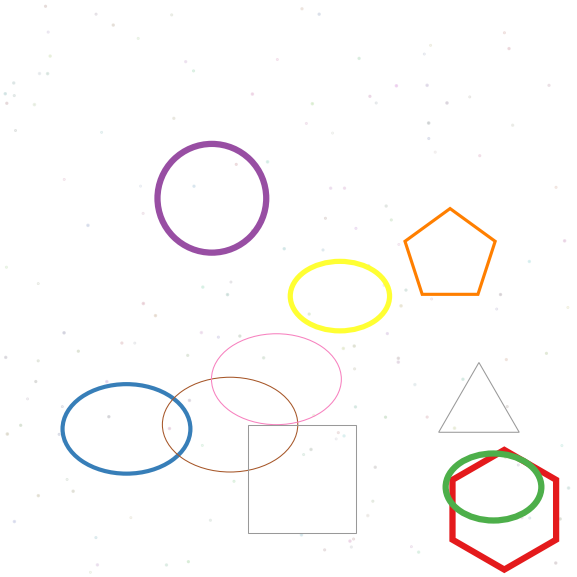[{"shape": "hexagon", "thickness": 3, "radius": 0.52, "center": [0.873, 0.116]}, {"shape": "oval", "thickness": 2, "radius": 0.55, "center": [0.219, 0.256]}, {"shape": "oval", "thickness": 3, "radius": 0.41, "center": [0.855, 0.156]}, {"shape": "circle", "thickness": 3, "radius": 0.47, "center": [0.367, 0.656]}, {"shape": "pentagon", "thickness": 1.5, "radius": 0.41, "center": [0.779, 0.556]}, {"shape": "oval", "thickness": 2.5, "radius": 0.43, "center": [0.589, 0.486]}, {"shape": "oval", "thickness": 0.5, "radius": 0.59, "center": [0.398, 0.264]}, {"shape": "oval", "thickness": 0.5, "radius": 0.56, "center": [0.479, 0.343]}, {"shape": "triangle", "thickness": 0.5, "radius": 0.4, "center": [0.829, 0.291]}, {"shape": "square", "thickness": 0.5, "radius": 0.47, "center": [0.523, 0.17]}]